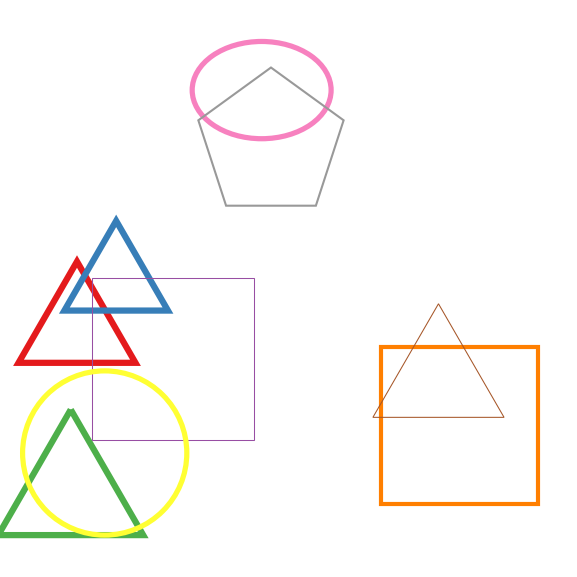[{"shape": "triangle", "thickness": 3, "radius": 0.58, "center": [0.133, 0.429]}, {"shape": "triangle", "thickness": 3, "radius": 0.52, "center": [0.201, 0.513]}, {"shape": "triangle", "thickness": 3, "radius": 0.72, "center": [0.122, 0.145]}, {"shape": "square", "thickness": 0.5, "radius": 0.7, "center": [0.3, 0.377]}, {"shape": "square", "thickness": 2, "radius": 0.68, "center": [0.796, 0.262]}, {"shape": "circle", "thickness": 2.5, "radius": 0.71, "center": [0.181, 0.215]}, {"shape": "triangle", "thickness": 0.5, "radius": 0.66, "center": [0.759, 0.342]}, {"shape": "oval", "thickness": 2.5, "radius": 0.6, "center": [0.453, 0.843]}, {"shape": "pentagon", "thickness": 1, "radius": 0.66, "center": [0.469, 0.75]}]